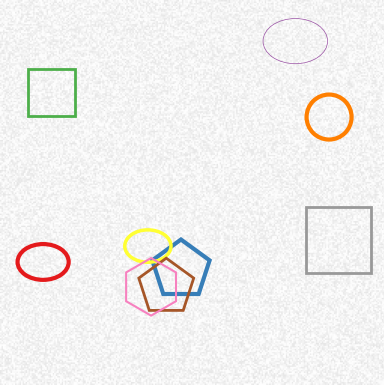[{"shape": "oval", "thickness": 3, "radius": 0.33, "center": [0.112, 0.32]}, {"shape": "pentagon", "thickness": 3, "radius": 0.39, "center": [0.47, 0.3]}, {"shape": "square", "thickness": 2, "radius": 0.3, "center": [0.134, 0.759]}, {"shape": "oval", "thickness": 0.5, "radius": 0.42, "center": [0.767, 0.893]}, {"shape": "circle", "thickness": 3, "radius": 0.29, "center": [0.855, 0.696]}, {"shape": "oval", "thickness": 2.5, "radius": 0.3, "center": [0.384, 0.361]}, {"shape": "pentagon", "thickness": 2, "radius": 0.37, "center": [0.432, 0.254]}, {"shape": "hexagon", "thickness": 1.5, "radius": 0.37, "center": [0.392, 0.255]}, {"shape": "square", "thickness": 2, "radius": 0.43, "center": [0.879, 0.376]}]